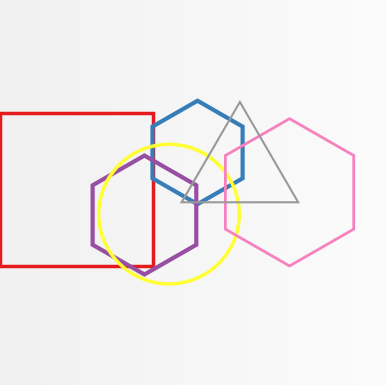[{"shape": "square", "thickness": 2.5, "radius": 0.99, "center": [0.197, 0.508]}, {"shape": "hexagon", "thickness": 3, "radius": 0.67, "center": [0.51, 0.604]}, {"shape": "hexagon", "thickness": 3, "radius": 0.77, "center": [0.373, 0.442]}, {"shape": "circle", "thickness": 2.5, "radius": 0.91, "center": [0.436, 0.444]}, {"shape": "hexagon", "thickness": 2, "radius": 0.96, "center": [0.747, 0.5]}, {"shape": "triangle", "thickness": 1.5, "radius": 0.87, "center": [0.619, 0.561]}]